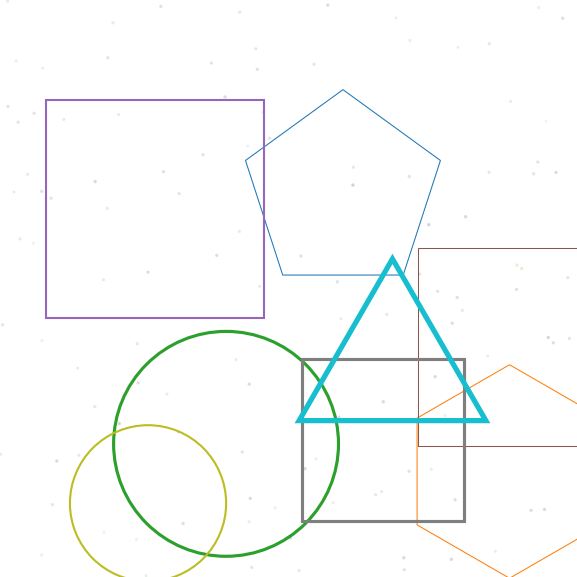[{"shape": "pentagon", "thickness": 0.5, "radius": 0.89, "center": [0.594, 0.666]}, {"shape": "hexagon", "thickness": 0.5, "radius": 0.92, "center": [0.882, 0.183]}, {"shape": "circle", "thickness": 1.5, "radius": 0.97, "center": [0.391, 0.231]}, {"shape": "square", "thickness": 1, "radius": 0.94, "center": [0.269, 0.637]}, {"shape": "square", "thickness": 0.5, "radius": 0.86, "center": [0.896, 0.398]}, {"shape": "square", "thickness": 1.5, "radius": 0.7, "center": [0.664, 0.237]}, {"shape": "circle", "thickness": 1, "radius": 0.68, "center": [0.256, 0.128]}, {"shape": "triangle", "thickness": 2.5, "radius": 0.93, "center": [0.68, 0.364]}]